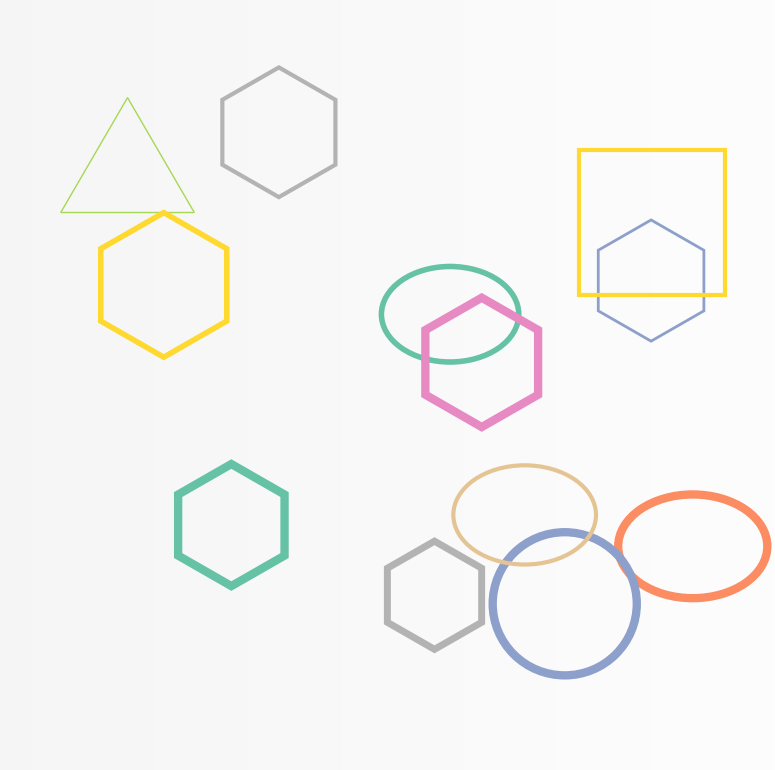[{"shape": "hexagon", "thickness": 3, "radius": 0.4, "center": [0.299, 0.318]}, {"shape": "oval", "thickness": 2, "radius": 0.44, "center": [0.581, 0.592]}, {"shape": "oval", "thickness": 3, "radius": 0.48, "center": [0.894, 0.291]}, {"shape": "hexagon", "thickness": 1, "radius": 0.39, "center": [0.84, 0.636]}, {"shape": "circle", "thickness": 3, "radius": 0.46, "center": [0.729, 0.216]}, {"shape": "hexagon", "thickness": 3, "radius": 0.42, "center": [0.622, 0.529]}, {"shape": "triangle", "thickness": 0.5, "radius": 0.5, "center": [0.165, 0.774]}, {"shape": "hexagon", "thickness": 2, "radius": 0.47, "center": [0.211, 0.63]}, {"shape": "square", "thickness": 1.5, "radius": 0.47, "center": [0.841, 0.71]}, {"shape": "oval", "thickness": 1.5, "radius": 0.46, "center": [0.677, 0.331]}, {"shape": "hexagon", "thickness": 1.5, "radius": 0.42, "center": [0.36, 0.828]}, {"shape": "hexagon", "thickness": 2.5, "radius": 0.35, "center": [0.561, 0.227]}]